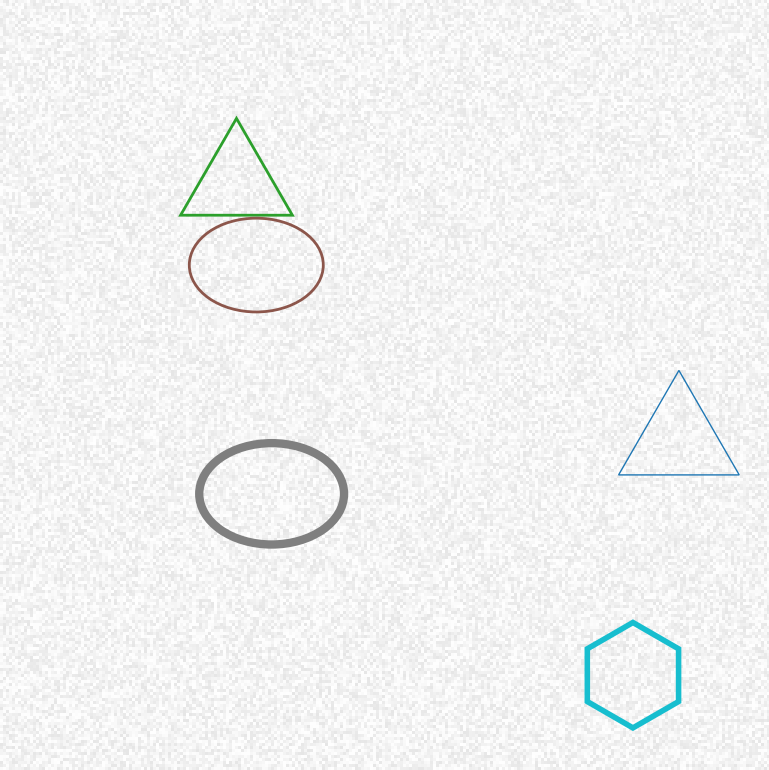[{"shape": "triangle", "thickness": 0.5, "radius": 0.45, "center": [0.882, 0.428]}, {"shape": "triangle", "thickness": 1, "radius": 0.42, "center": [0.307, 0.762]}, {"shape": "oval", "thickness": 1, "radius": 0.44, "center": [0.333, 0.656]}, {"shape": "oval", "thickness": 3, "radius": 0.47, "center": [0.353, 0.359]}, {"shape": "hexagon", "thickness": 2, "radius": 0.34, "center": [0.822, 0.123]}]